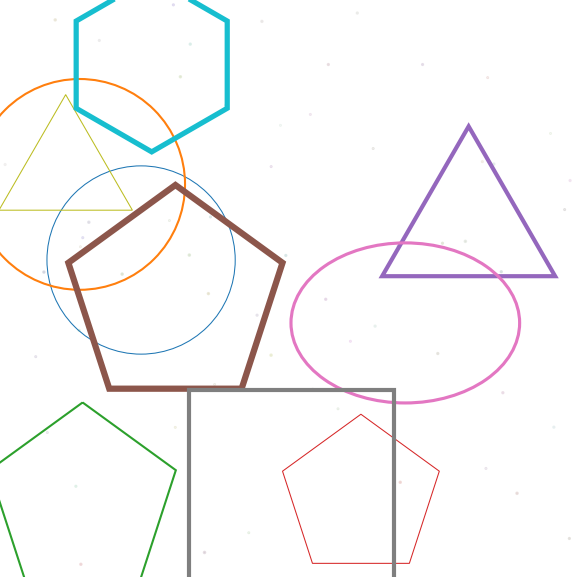[{"shape": "circle", "thickness": 0.5, "radius": 0.81, "center": [0.244, 0.549]}, {"shape": "circle", "thickness": 1, "radius": 0.91, "center": [0.138, 0.68]}, {"shape": "pentagon", "thickness": 1, "radius": 0.85, "center": [0.143, 0.132]}, {"shape": "pentagon", "thickness": 0.5, "radius": 0.71, "center": [0.625, 0.139]}, {"shape": "triangle", "thickness": 2, "radius": 0.86, "center": [0.812, 0.607]}, {"shape": "pentagon", "thickness": 3, "radius": 0.97, "center": [0.304, 0.484]}, {"shape": "oval", "thickness": 1.5, "radius": 0.99, "center": [0.702, 0.44]}, {"shape": "square", "thickness": 2, "radius": 0.89, "center": [0.504, 0.145]}, {"shape": "triangle", "thickness": 0.5, "radius": 0.67, "center": [0.114, 0.702]}, {"shape": "hexagon", "thickness": 2.5, "radius": 0.76, "center": [0.263, 0.887]}]